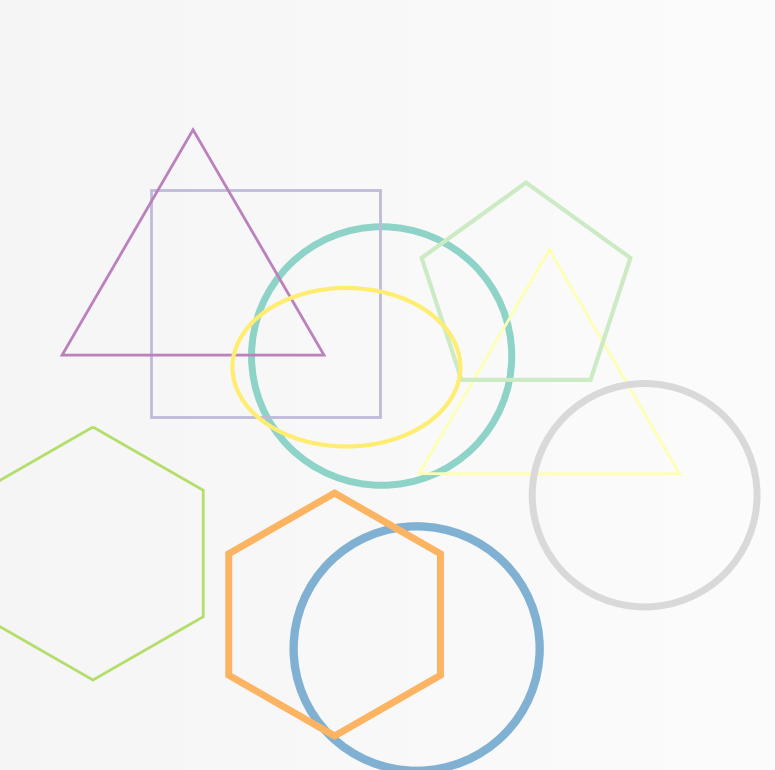[{"shape": "circle", "thickness": 2.5, "radius": 0.84, "center": [0.492, 0.538]}, {"shape": "triangle", "thickness": 1, "radius": 0.97, "center": [0.709, 0.482]}, {"shape": "square", "thickness": 1, "radius": 0.74, "center": [0.343, 0.606]}, {"shape": "circle", "thickness": 3, "radius": 0.79, "center": [0.538, 0.158]}, {"shape": "hexagon", "thickness": 2.5, "radius": 0.79, "center": [0.432, 0.202]}, {"shape": "hexagon", "thickness": 1, "radius": 0.82, "center": [0.12, 0.281]}, {"shape": "circle", "thickness": 2.5, "radius": 0.73, "center": [0.832, 0.357]}, {"shape": "triangle", "thickness": 1, "radius": 0.98, "center": [0.249, 0.636]}, {"shape": "pentagon", "thickness": 1.5, "radius": 0.71, "center": [0.679, 0.621]}, {"shape": "oval", "thickness": 1.5, "radius": 0.74, "center": [0.447, 0.523]}]